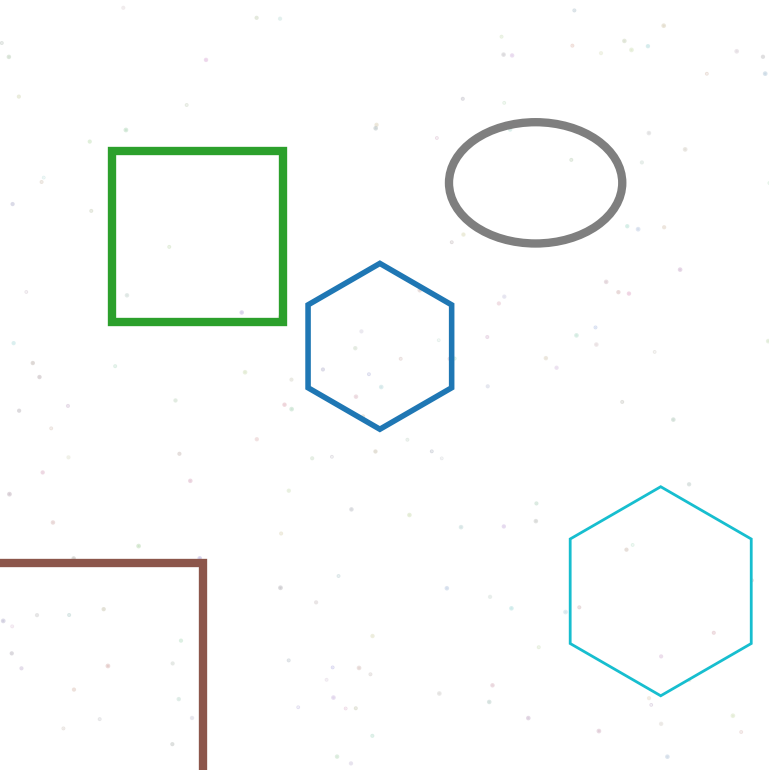[{"shape": "hexagon", "thickness": 2, "radius": 0.54, "center": [0.493, 0.55]}, {"shape": "square", "thickness": 3, "radius": 0.55, "center": [0.256, 0.693]}, {"shape": "square", "thickness": 3, "radius": 0.69, "center": [0.126, 0.131]}, {"shape": "oval", "thickness": 3, "radius": 0.56, "center": [0.696, 0.763]}, {"shape": "hexagon", "thickness": 1, "radius": 0.68, "center": [0.858, 0.232]}]